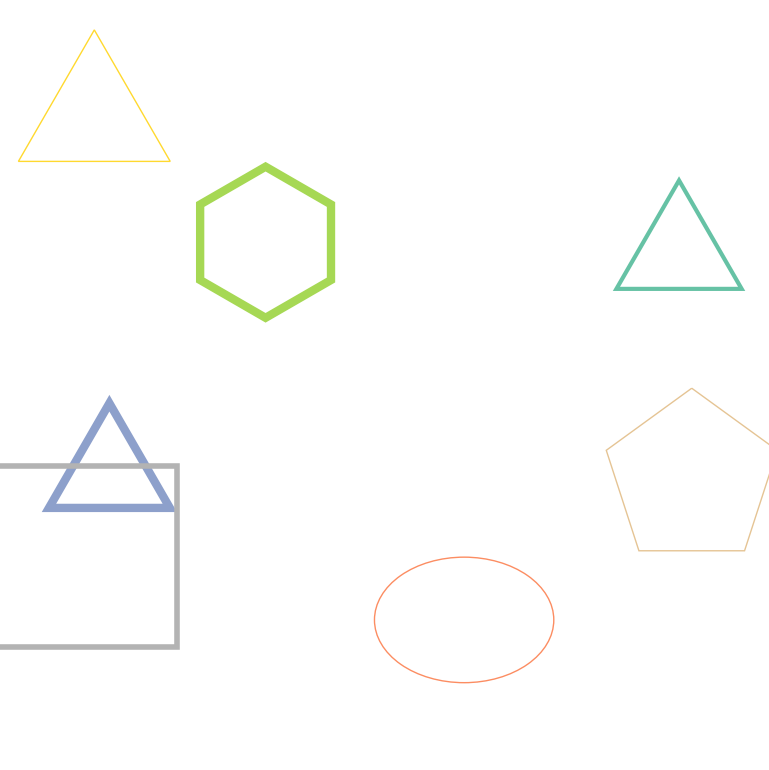[{"shape": "triangle", "thickness": 1.5, "radius": 0.47, "center": [0.882, 0.672]}, {"shape": "oval", "thickness": 0.5, "radius": 0.58, "center": [0.603, 0.195]}, {"shape": "triangle", "thickness": 3, "radius": 0.45, "center": [0.142, 0.386]}, {"shape": "hexagon", "thickness": 3, "radius": 0.49, "center": [0.345, 0.685]}, {"shape": "triangle", "thickness": 0.5, "radius": 0.57, "center": [0.122, 0.847]}, {"shape": "pentagon", "thickness": 0.5, "radius": 0.58, "center": [0.898, 0.379]}, {"shape": "square", "thickness": 2, "radius": 0.59, "center": [0.113, 0.277]}]